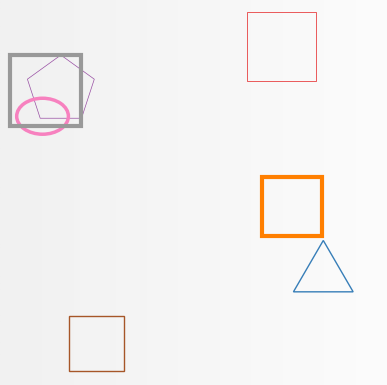[{"shape": "square", "thickness": 0.5, "radius": 0.45, "center": [0.727, 0.88]}, {"shape": "triangle", "thickness": 1, "radius": 0.44, "center": [0.834, 0.286]}, {"shape": "pentagon", "thickness": 0.5, "radius": 0.45, "center": [0.157, 0.766]}, {"shape": "square", "thickness": 3, "radius": 0.39, "center": [0.753, 0.464]}, {"shape": "square", "thickness": 1, "radius": 0.36, "center": [0.249, 0.107]}, {"shape": "oval", "thickness": 2.5, "radius": 0.33, "center": [0.11, 0.698]}, {"shape": "square", "thickness": 3, "radius": 0.46, "center": [0.118, 0.765]}]